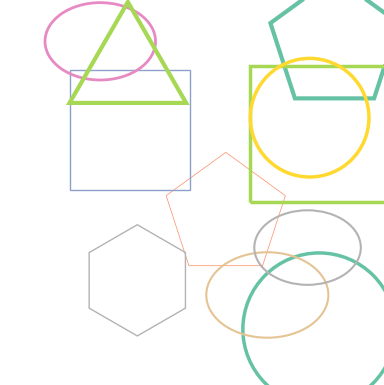[{"shape": "circle", "thickness": 2.5, "radius": 0.99, "center": [0.829, 0.145]}, {"shape": "pentagon", "thickness": 3, "radius": 0.87, "center": [0.869, 0.886]}, {"shape": "pentagon", "thickness": 0.5, "radius": 0.81, "center": [0.586, 0.442]}, {"shape": "square", "thickness": 1, "radius": 0.78, "center": [0.337, 0.662]}, {"shape": "oval", "thickness": 2, "radius": 0.72, "center": [0.26, 0.893]}, {"shape": "square", "thickness": 2.5, "radius": 0.89, "center": [0.827, 0.652]}, {"shape": "triangle", "thickness": 3, "radius": 0.87, "center": [0.332, 0.82]}, {"shape": "circle", "thickness": 2.5, "radius": 0.77, "center": [0.804, 0.694]}, {"shape": "oval", "thickness": 1.5, "radius": 0.79, "center": [0.694, 0.234]}, {"shape": "oval", "thickness": 1.5, "radius": 0.69, "center": [0.799, 0.357]}, {"shape": "hexagon", "thickness": 1, "radius": 0.72, "center": [0.357, 0.272]}]